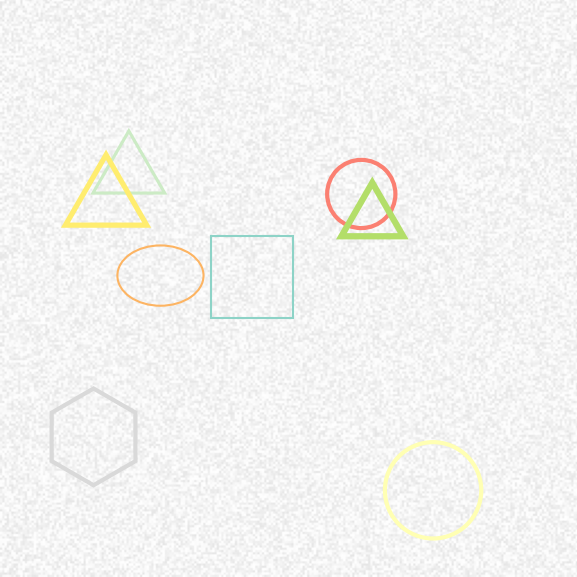[{"shape": "square", "thickness": 1, "radius": 0.36, "center": [0.436, 0.52]}, {"shape": "circle", "thickness": 2, "radius": 0.42, "center": [0.75, 0.15]}, {"shape": "circle", "thickness": 2, "radius": 0.3, "center": [0.626, 0.663]}, {"shape": "oval", "thickness": 1, "radius": 0.37, "center": [0.278, 0.522]}, {"shape": "triangle", "thickness": 3, "radius": 0.31, "center": [0.645, 0.621]}, {"shape": "hexagon", "thickness": 2, "radius": 0.42, "center": [0.162, 0.243]}, {"shape": "triangle", "thickness": 1.5, "radius": 0.36, "center": [0.223, 0.701]}, {"shape": "triangle", "thickness": 2.5, "radius": 0.41, "center": [0.184, 0.65]}]